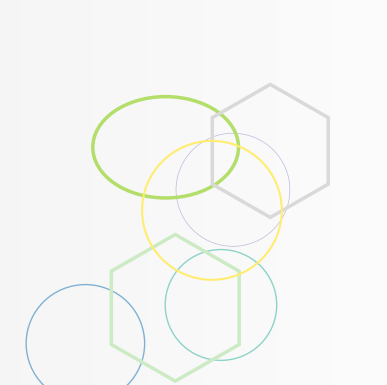[{"shape": "circle", "thickness": 1, "radius": 0.72, "center": [0.57, 0.208]}, {"shape": "circle", "thickness": 0.5, "radius": 0.73, "center": [0.601, 0.507]}, {"shape": "circle", "thickness": 1, "radius": 0.76, "center": [0.22, 0.108]}, {"shape": "oval", "thickness": 2.5, "radius": 0.94, "center": [0.427, 0.617]}, {"shape": "hexagon", "thickness": 2.5, "radius": 0.86, "center": [0.697, 0.608]}, {"shape": "hexagon", "thickness": 2.5, "radius": 0.95, "center": [0.452, 0.2]}, {"shape": "circle", "thickness": 1.5, "radius": 0.9, "center": [0.547, 0.454]}]